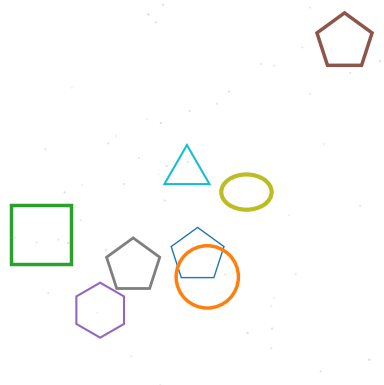[{"shape": "pentagon", "thickness": 1, "radius": 0.36, "center": [0.513, 0.337]}, {"shape": "circle", "thickness": 2.5, "radius": 0.4, "center": [0.538, 0.281]}, {"shape": "square", "thickness": 2.5, "radius": 0.39, "center": [0.106, 0.391]}, {"shape": "hexagon", "thickness": 1.5, "radius": 0.36, "center": [0.26, 0.194]}, {"shape": "pentagon", "thickness": 2.5, "radius": 0.38, "center": [0.895, 0.891]}, {"shape": "pentagon", "thickness": 2, "radius": 0.36, "center": [0.346, 0.309]}, {"shape": "oval", "thickness": 3, "radius": 0.33, "center": [0.64, 0.501]}, {"shape": "triangle", "thickness": 1.5, "radius": 0.34, "center": [0.486, 0.556]}]